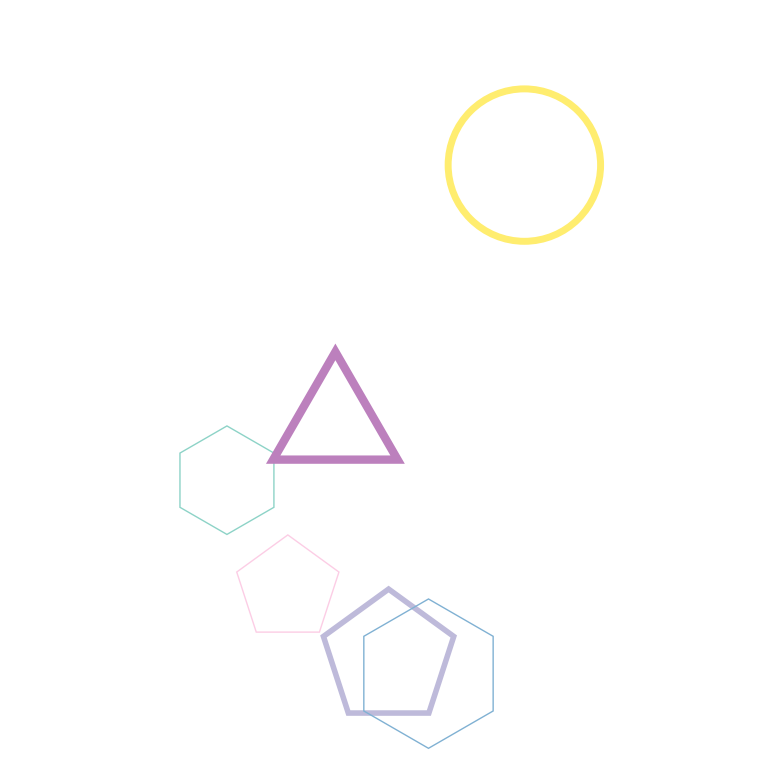[{"shape": "hexagon", "thickness": 0.5, "radius": 0.35, "center": [0.295, 0.376]}, {"shape": "pentagon", "thickness": 2, "radius": 0.44, "center": [0.505, 0.146]}, {"shape": "hexagon", "thickness": 0.5, "radius": 0.48, "center": [0.556, 0.125]}, {"shape": "pentagon", "thickness": 0.5, "radius": 0.35, "center": [0.374, 0.236]}, {"shape": "triangle", "thickness": 3, "radius": 0.47, "center": [0.436, 0.45]}, {"shape": "circle", "thickness": 2.5, "radius": 0.49, "center": [0.681, 0.786]}]